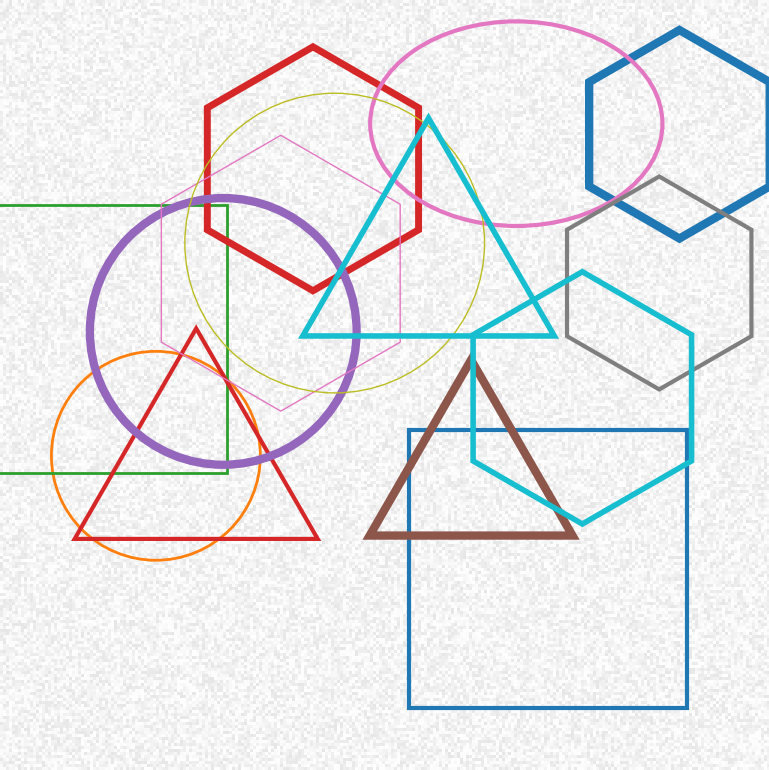[{"shape": "square", "thickness": 1.5, "radius": 0.9, "center": [0.712, 0.261]}, {"shape": "hexagon", "thickness": 3, "radius": 0.68, "center": [0.882, 0.826]}, {"shape": "circle", "thickness": 1, "radius": 0.68, "center": [0.202, 0.408]}, {"shape": "square", "thickness": 1, "radius": 0.87, "center": [0.12, 0.56]}, {"shape": "triangle", "thickness": 1.5, "radius": 0.91, "center": [0.255, 0.391]}, {"shape": "hexagon", "thickness": 2.5, "radius": 0.79, "center": [0.406, 0.781]}, {"shape": "circle", "thickness": 3, "radius": 0.87, "center": [0.29, 0.57]}, {"shape": "triangle", "thickness": 3, "radius": 0.76, "center": [0.612, 0.381]}, {"shape": "oval", "thickness": 1.5, "radius": 0.95, "center": [0.671, 0.839]}, {"shape": "hexagon", "thickness": 0.5, "radius": 0.9, "center": [0.365, 0.645]}, {"shape": "hexagon", "thickness": 1.5, "radius": 0.69, "center": [0.856, 0.633]}, {"shape": "circle", "thickness": 0.5, "radius": 0.97, "center": [0.435, 0.684]}, {"shape": "hexagon", "thickness": 2, "radius": 0.82, "center": [0.756, 0.483]}, {"shape": "triangle", "thickness": 2, "radius": 0.94, "center": [0.557, 0.658]}]